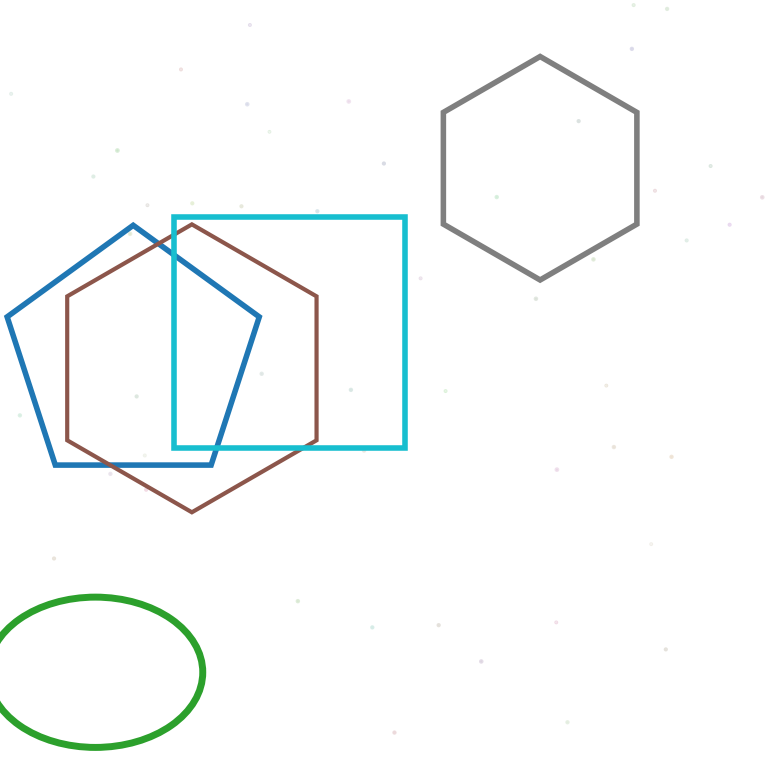[{"shape": "pentagon", "thickness": 2, "radius": 0.86, "center": [0.173, 0.535]}, {"shape": "oval", "thickness": 2.5, "radius": 0.7, "center": [0.124, 0.127]}, {"shape": "hexagon", "thickness": 1.5, "radius": 0.93, "center": [0.249, 0.522]}, {"shape": "hexagon", "thickness": 2, "radius": 0.73, "center": [0.701, 0.781]}, {"shape": "square", "thickness": 2, "radius": 0.75, "center": [0.376, 0.568]}]